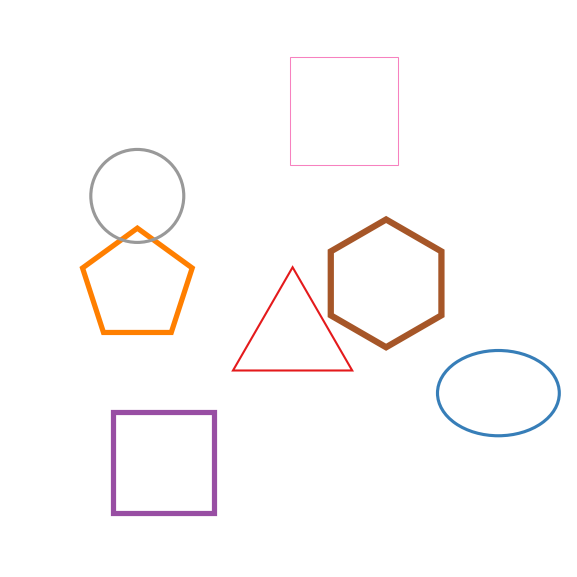[{"shape": "triangle", "thickness": 1, "radius": 0.6, "center": [0.507, 0.417]}, {"shape": "oval", "thickness": 1.5, "radius": 0.53, "center": [0.863, 0.318]}, {"shape": "square", "thickness": 2.5, "radius": 0.44, "center": [0.284, 0.198]}, {"shape": "pentagon", "thickness": 2.5, "radius": 0.5, "center": [0.238, 0.504]}, {"shape": "hexagon", "thickness": 3, "radius": 0.55, "center": [0.669, 0.508]}, {"shape": "square", "thickness": 0.5, "radius": 0.47, "center": [0.596, 0.806]}, {"shape": "circle", "thickness": 1.5, "radius": 0.4, "center": [0.238, 0.66]}]